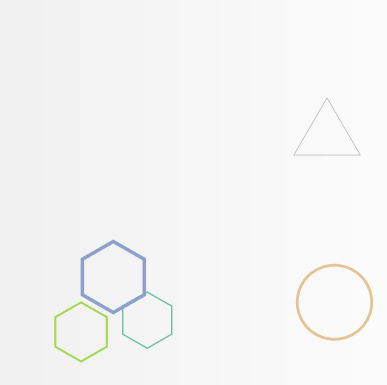[{"shape": "hexagon", "thickness": 1, "radius": 0.36, "center": [0.38, 0.168]}, {"shape": "hexagon", "thickness": 2.5, "radius": 0.46, "center": [0.292, 0.28]}, {"shape": "hexagon", "thickness": 1.5, "radius": 0.38, "center": [0.209, 0.138]}, {"shape": "circle", "thickness": 2, "radius": 0.48, "center": [0.863, 0.215]}, {"shape": "triangle", "thickness": 0.5, "radius": 0.5, "center": [0.844, 0.647]}]